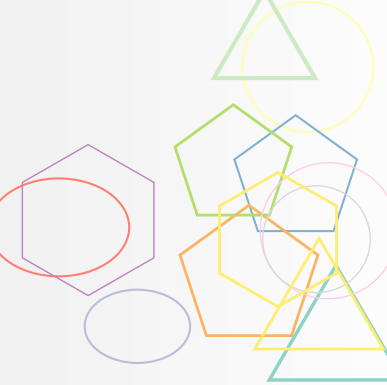[{"shape": "triangle", "thickness": 2.5, "radius": 0.99, "center": [0.867, 0.112]}, {"shape": "circle", "thickness": 1.5, "radius": 0.84, "center": [0.794, 0.826]}, {"shape": "oval", "thickness": 1.5, "radius": 0.68, "center": [0.355, 0.152]}, {"shape": "oval", "thickness": 1.5, "radius": 0.91, "center": [0.152, 0.409]}, {"shape": "pentagon", "thickness": 1.5, "radius": 0.83, "center": [0.763, 0.534]}, {"shape": "pentagon", "thickness": 2, "radius": 0.94, "center": [0.643, 0.28]}, {"shape": "pentagon", "thickness": 2, "radius": 0.79, "center": [0.602, 0.569]}, {"shape": "circle", "thickness": 1, "radius": 0.88, "center": [0.848, 0.401]}, {"shape": "circle", "thickness": 1, "radius": 0.69, "center": [0.817, 0.379]}, {"shape": "hexagon", "thickness": 1, "radius": 0.98, "center": [0.227, 0.428]}, {"shape": "triangle", "thickness": 3, "radius": 0.75, "center": [0.683, 0.873]}, {"shape": "triangle", "thickness": 2, "radius": 0.96, "center": [0.823, 0.189]}, {"shape": "hexagon", "thickness": 2, "radius": 0.87, "center": [0.717, 0.378]}]